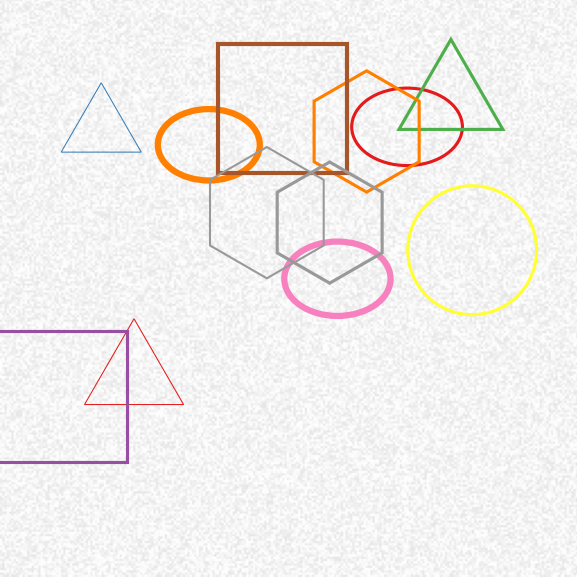[{"shape": "triangle", "thickness": 0.5, "radius": 0.5, "center": [0.232, 0.348]}, {"shape": "oval", "thickness": 1.5, "radius": 0.48, "center": [0.705, 0.78]}, {"shape": "triangle", "thickness": 0.5, "radius": 0.4, "center": [0.175, 0.776]}, {"shape": "triangle", "thickness": 1.5, "radius": 0.52, "center": [0.781, 0.827]}, {"shape": "square", "thickness": 1.5, "radius": 0.56, "center": [0.108, 0.313]}, {"shape": "hexagon", "thickness": 1.5, "radius": 0.53, "center": [0.635, 0.771]}, {"shape": "oval", "thickness": 3, "radius": 0.44, "center": [0.362, 0.748]}, {"shape": "circle", "thickness": 1.5, "radius": 0.56, "center": [0.818, 0.566]}, {"shape": "square", "thickness": 2, "radius": 0.56, "center": [0.489, 0.811]}, {"shape": "oval", "thickness": 3, "radius": 0.46, "center": [0.584, 0.516]}, {"shape": "hexagon", "thickness": 1.5, "radius": 0.52, "center": [0.571, 0.614]}, {"shape": "hexagon", "thickness": 1, "radius": 0.57, "center": [0.462, 0.631]}]